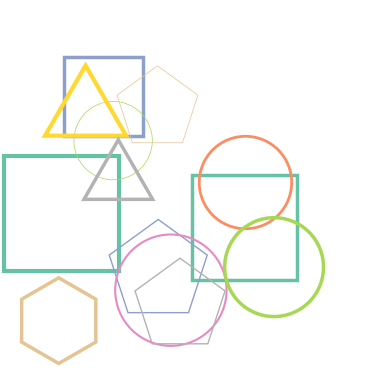[{"shape": "square", "thickness": 2.5, "radius": 0.68, "center": [0.635, 0.408]}, {"shape": "square", "thickness": 3, "radius": 0.75, "center": [0.159, 0.446]}, {"shape": "circle", "thickness": 2, "radius": 0.6, "center": [0.638, 0.526]}, {"shape": "pentagon", "thickness": 1, "radius": 0.67, "center": [0.411, 0.296]}, {"shape": "square", "thickness": 2.5, "radius": 0.51, "center": [0.27, 0.749]}, {"shape": "circle", "thickness": 1.5, "radius": 0.72, "center": [0.444, 0.246]}, {"shape": "circle", "thickness": 2.5, "radius": 0.64, "center": [0.712, 0.306]}, {"shape": "circle", "thickness": 0.5, "radius": 0.51, "center": [0.294, 0.635]}, {"shape": "triangle", "thickness": 3, "radius": 0.61, "center": [0.222, 0.708]}, {"shape": "pentagon", "thickness": 0.5, "radius": 0.55, "center": [0.409, 0.719]}, {"shape": "hexagon", "thickness": 2.5, "radius": 0.56, "center": [0.153, 0.167]}, {"shape": "pentagon", "thickness": 1, "radius": 0.61, "center": [0.468, 0.206]}, {"shape": "triangle", "thickness": 2.5, "radius": 0.52, "center": [0.307, 0.534]}]